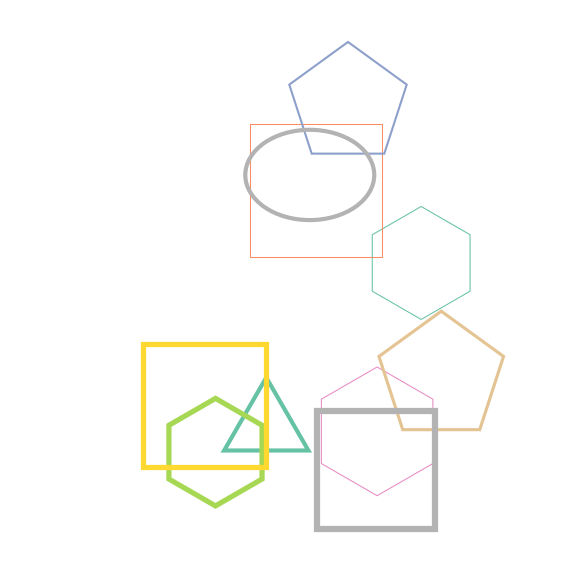[{"shape": "triangle", "thickness": 2, "radius": 0.42, "center": [0.461, 0.261]}, {"shape": "hexagon", "thickness": 0.5, "radius": 0.49, "center": [0.729, 0.544]}, {"shape": "square", "thickness": 0.5, "radius": 0.57, "center": [0.547, 0.67]}, {"shape": "pentagon", "thickness": 1, "radius": 0.53, "center": [0.603, 0.82]}, {"shape": "hexagon", "thickness": 0.5, "radius": 0.56, "center": [0.653, 0.252]}, {"shape": "hexagon", "thickness": 2.5, "radius": 0.47, "center": [0.373, 0.216]}, {"shape": "square", "thickness": 2.5, "radius": 0.53, "center": [0.354, 0.297]}, {"shape": "pentagon", "thickness": 1.5, "radius": 0.57, "center": [0.764, 0.347]}, {"shape": "square", "thickness": 3, "radius": 0.51, "center": [0.651, 0.186]}, {"shape": "oval", "thickness": 2, "radius": 0.56, "center": [0.536, 0.696]}]